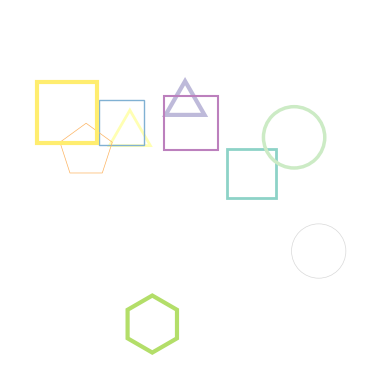[{"shape": "square", "thickness": 2, "radius": 0.32, "center": [0.654, 0.55]}, {"shape": "triangle", "thickness": 2, "radius": 0.31, "center": [0.337, 0.652]}, {"shape": "triangle", "thickness": 3, "radius": 0.29, "center": [0.481, 0.731]}, {"shape": "square", "thickness": 1, "radius": 0.29, "center": [0.316, 0.681]}, {"shape": "pentagon", "thickness": 0.5, "radius": 0.36, "center": [0.224, 0.608]}, {"shape": "hexagon", "thickness": 3, "radius": 0.37, "center": [0.396, 0.158]}, {"shape": "circle", "thickness": 0.5, "radius": 0.35, "center": [0.828, 0.348]}, {"shape": "square", "thickness": 1.5, "radius": 0.35, "center": [0.496, 0.681]}, {"shape": "circle", "thickness": 2.5, "radius": 0.4, "center": [0.764, 0.643]}, {"shape": "square", "thickness": 3, "radius": 0.39, "center": [0.174, 0.708]}]